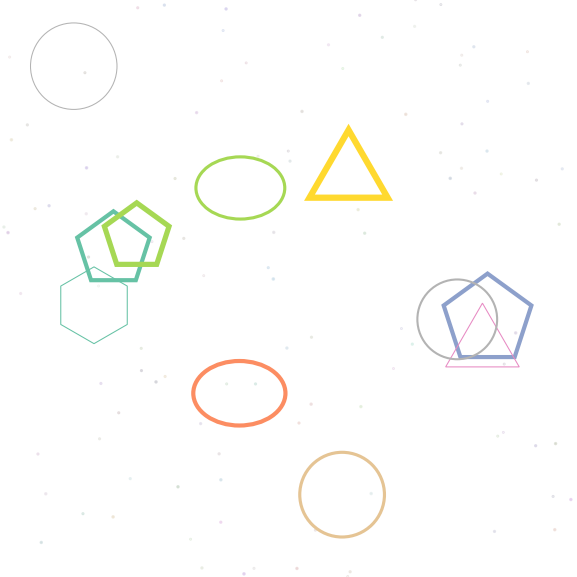[{"shape": "pentagon", "thickness": 2, "radius": 0.33, "center": [0.196, 0.567]}, {"shape": "hexagon", "thickness": 0.5, "radius": 0.33, "center": [0.163, 0.471]}, {"shape": "oval", "thickness": 2, "radius": 0.4, "center": [0.414, 0.318]}, {"shape": "pentagon", "thickness": 2, "radius": 0.4, "center": [0.844, 0.445]}, {"shape": "triangle", "thickness": 0.5, "radius": 0.37, "center": [0.835, 0.401]}, {"shape": "oval", "thickness": 1.5, "radius": 0.38, "center": [0.416, 0.674]}, {"shape": "pentagon", "thickness": 2.5, "radius": 0.29, "center": [0.237, 0.589]}, {"shape": "triangle", "thickness": 3, "radius": 0.39, "center": [0.604, 0.696]}, {"shape": "circle", "thickness": 1.5, "radius": 0.37, "center": [0.592, 0.143]}, {"shape": "circle", "thickness": 1, "radius": 0.35, "center": [0.792, 0.446]}, {"shape": "circle", "thickness": 0.5, "radius": 0.37, "center": [0.128, 0.885]}]